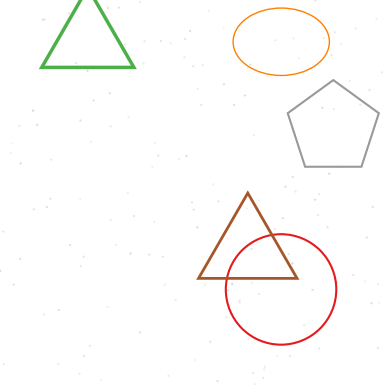[{"shape": "circle", "thickness": 1.5, "radius": 0.72, "center": [0.73, 0.248]}, {"shape": "triangle", "thickness": 2.5, "radius": 0.69, "center": [0.228, 0.894]}, {"shape": "oval", "thickness": 1, "radius": 0.63, "center": [0.731, 0.892]}, {"shape": "triangle", "thickness": 2, "radius": 0.74, "center": [0.644, 0.351]}, {"shape": "pentagon", "thickness": 1.5, "radius": 0.62, "center": [0.866, 0.668]}]